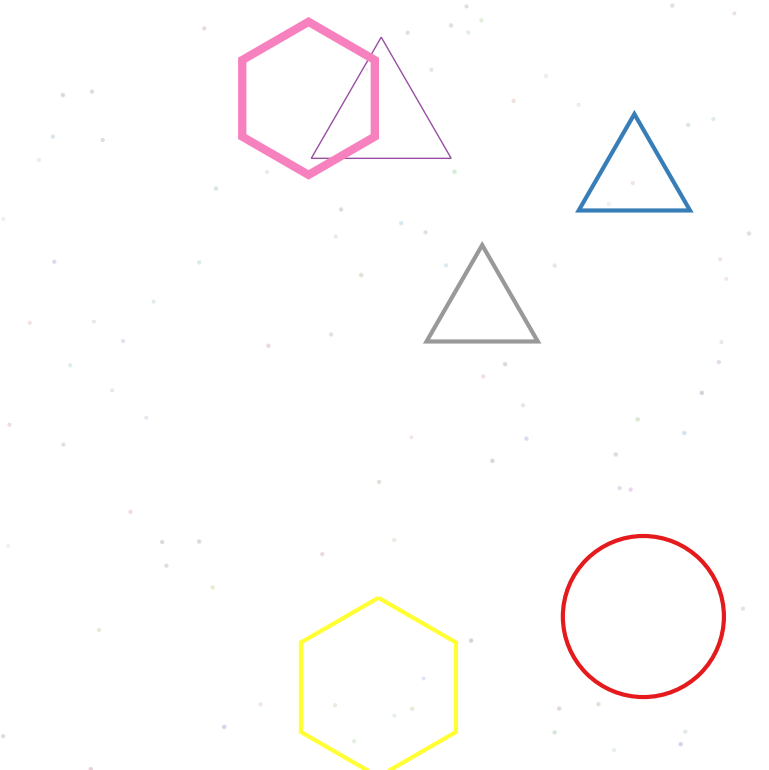[{"shape": "circle", "thickness": 1.5, "radius": 0.52, "center": [0.836, 0.199]}, {"shape": "triangle", "thickness": 1.5, "radius": 0.42, "center": [0.824, 0.768]}, {"shape": "triangle", "thickness": 0.5, "radius": 0.52, "center": [0.495, 0.847]}, {"shape": "hexagon", "thickness": 1.5, "radius": 0.58, "center": [0.491, 0.107]}, {"shape": "hexagon", "thickness": 3, "radius": 0.5, "center": [0.401, 0.872]}, {"shape": "triangle", "thickness": 1.5, "radius": 0.42, "center": [0.626, 0.598]}]